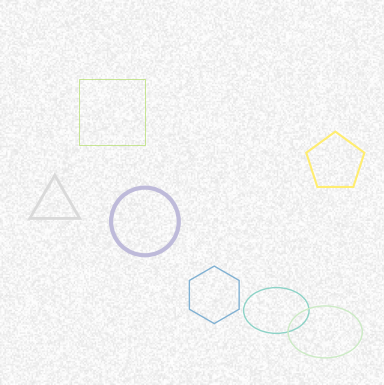[{"shape": "oval", "thickness": 1, "radius": 0.42, "center": [0.718, 0.194]}, {"shape": "circle", "thickness": 3, "radius": 0.44, "center": [0.376, 0.425]}, {"shape": "hexagon", "thickness": 1, "radius": 0.37, "center": [0.556, 0.234]}, {"shape": "square", "thickness": 0.5, "radius": 0.43, "center": [0.291, 0.708]}, {"shape": "triangle", "thickness": 2, "radius": 0.37, "center": [0.142, 0.47]}, {"shape": "oval", "thickness": 1, "radius": 0.48, "center": [0.845, 0.138]}, {"shape": "pentagon", "thickness": 1.5, "radius": 0.4, "center": [0.871, 0.579]}]